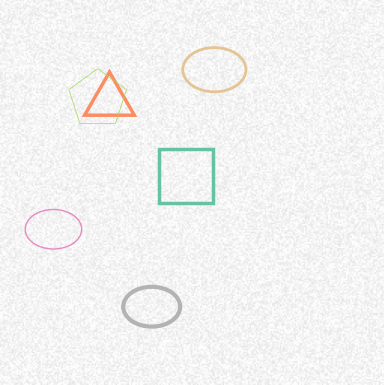[{"shape": "square", "thickness": 2.5, "radius": 0.35, "center": [0.483, 0.542]}, {"shape": "triangle", "thickness": 2.5, "radius": 0.37, "center": [0.284, 0.738]}, {"shape": "oval", "thickness": 1, "radius": 0.37, "center": [0.139, 0.405]}, {"shape": "pentagon", "thickness": 0.5, "radius": 0.39, "center": [0.254, 0.743]}, {"shape": "oval", "thickness": 2, "radius": 0.41, "center": [0.557, 0.819]}, {"shape": "oval", "thickness": 3, "radius": 0.37, "center": [0.394, 0.203]}]